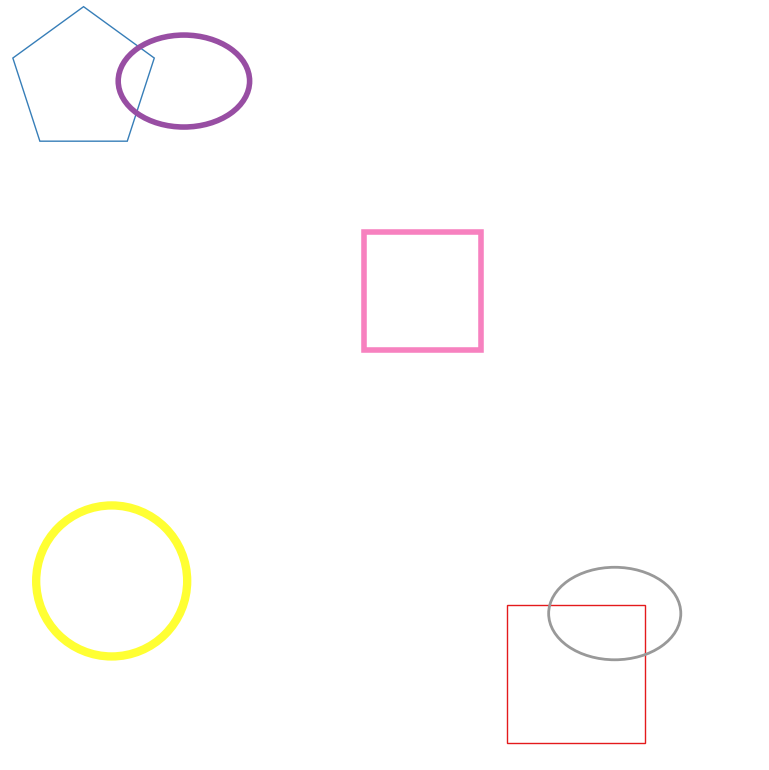[{"shape": "square", "thickness": 0.5, "radius": 0.45, "center": [0.748, 0.125]}, {"shape": "pentagon", "thickness": 0.5, "radius": 0.48, "center": [0.109, 0.895]}, {"shape": "oval", "thickness": 2, "radius": 0.43, "center": [0.239, 0.895]}, {"shape": "circle", "thickness": 3, "radius": 0.49, "center": [0.145, 0.246]}, {"shape": "square", "thickness": 2, "radius": 0.38, "center": [0.549, 0.622]}, {"shape": "oval", "thickness": 1, "radius": 0.43, "center": [0.798, 0.203]}]